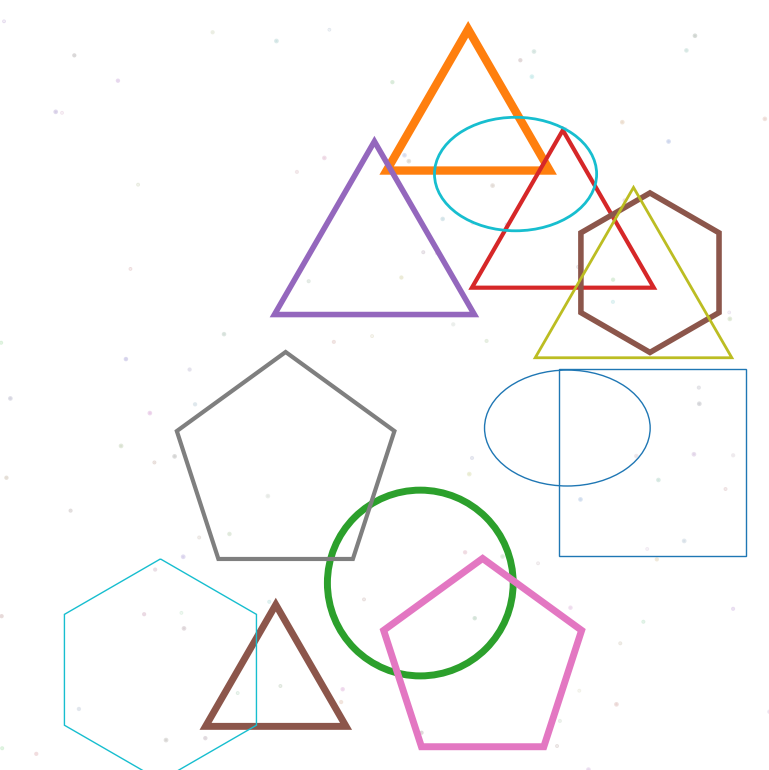[{"shape": "square", "thickness": 0.5, "radius": 0.61, "center": [0.848, 0.4]}, {"shape": "oval", "thickness": 0.5, "radius": 0.54, "center": [0.737, 0.444]}, {"shape": "triangle", "thickness": 3, "radius": 0.61, "center": [0.608, 0.84]}, {"shape": "circle", "thickness": 2.5, "radius": 0.6, "center": [0.546, 0.243]}, {"shape": "triangle", "thickness": 1.5, "radius": 0.68, "center": [0.731, 0.695]}, {"shape": "triangle", "thickness": 2, "radius": 0.75, "center": [0.486, 0.666]}, {"shape": "hexagon", "thickness": 2, "radius": 0.52, "center": [0.844, 0.646]}, {"shape": "triangle", "thickness": 2.5, "radius": 0.53, "center": [0.358, 0.109]}, {"shape": "pentagon", "thickness": 2.5, "radius": 0.68, "center": [0.627, 0.14]}, {"shape": "pentagon", "thickness": 1.5, "radius": 0.74, "center": [0.371, 0.394]}, {"shape": "triangle", "thickness": 1, "radius": 0.74, "center": [0.823, 0.609]}, {"shape": "oval", "thickness": 1, "radius": 0.53, "center": [0.67, 0.774]}, {"shape": "hexagon", "thickness": 0.5, "radius": 0.72, "center": [0.208, 0.13]}]